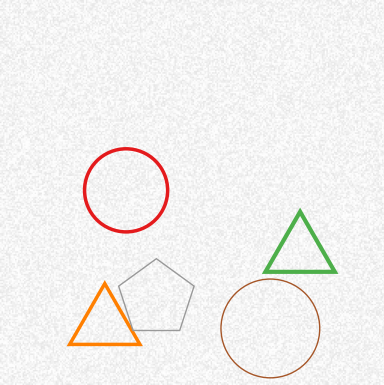[{"shape": "circle", "thickness": 2.5, "radius": 0.54, "center": [0.328, 0.506]}, {"shape": "triangle", "thickness": 3, "radius": 0.52, "center": [0.78, 0.346]}, {"shape": "triangle", "thickness": 2.5, "radius": 0.53, "center": [0.272, 0.158]}, {"shape": "circle", "thickness": 1, "radius": 0.64, "center": [0.702, 0.147]}, {"shape": "pentagon", "thickness": 1, "radius": 0.52, "center": [0.406, 0.225]}]